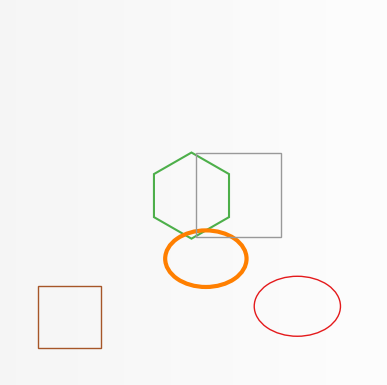[{"shape": "oval", "thickness": 1, "radius": 0.56, "center": [0.767, 0.204]}, {"shape": "hexagon", "thickness": 1.5, "radius": 0.56, "center": [0.494, 0.492]}, {"shape": "oval", "thickness": 3, "radius": 0.52, "center": [0.531, 0.328]}, {"shape": "square", "thickness": 1, "radius": 0.4, "center": [0.179, 0.177]}, {"shape": "square", "thickness": 1, "radius": 0.55, "center": [0.615, 0.493]}]